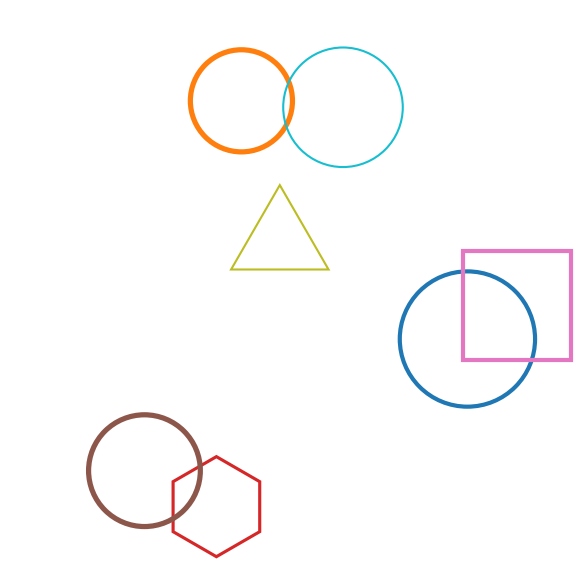[{"shape": "circle", "thickness": 2, "radius": 0.59, "center": [0.809, 0.412]}, {"shape": "circle", "thickness": 2.5, "radius": 0.44, "center": [0.418, 0.825]}, {"shape": "hexagon", "thickness": 1.5, "radius": 0.43, "center": [0.375, 0.122]}, {"shape": "circle", "thickness": 2.5, "radius": 0.48, "center": [0.25, 0.184]}, {"shape": "square", "thickness": 2, "radius": 0.47, "center": [0.896, 0.47]}, {"shape": "triangle", "thickness": 1, "radius": 0.49, "center": [0.485, 0.581]}, {"shape": "circle", "thickness": 1, "radius": 0.52, "center": [0.594, 0.813]}]